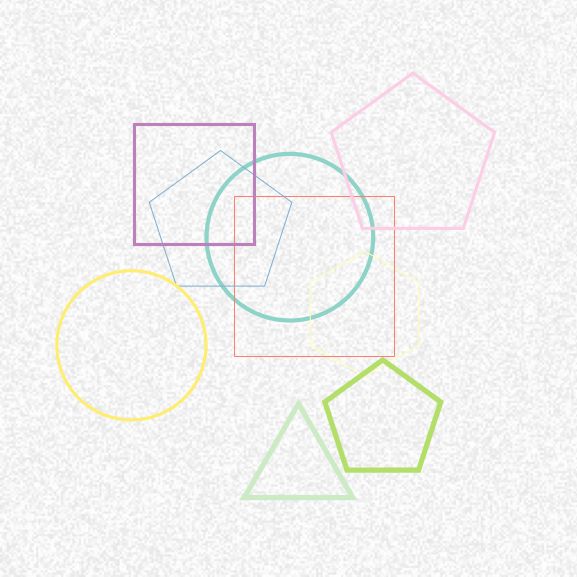[{"shape": "circle", "thickness": 2, "radius": 0.72, "center": [0.502, 0.588]}, {"shape": "hexagon", "thickness": 0.5, "radius": 0.54, "center": [0.631, 0.456]}, {"shape": "square", "thickness": 0.5, "radius": 0.69, "center": [0.544, 0.521]}, {"shape": "pentagon", "thickness": 0.5, "radius": 0.65, "center": [0.382, 0.609]}, {"shape": "pentagon", "thickness": 2.5, "radius": 0.53, "center": [0.663, 0.27]}, {"shape": "pentagon", "thickness": 1.5, "radius": 0.74, "center": [0.715, 0.724]}, {"shape": "square", "thickness": 1.5, "radius": 0.52, "center": [0.336, 0.68]}, {"shape": "triangle", "thickness": 2.5, "radius": 0.54, "center": [0.517, 0.192]}, {"shape": "circle", "thickness": 1.5, "radius": 0.65, "center": [0.228, 0.401]}]